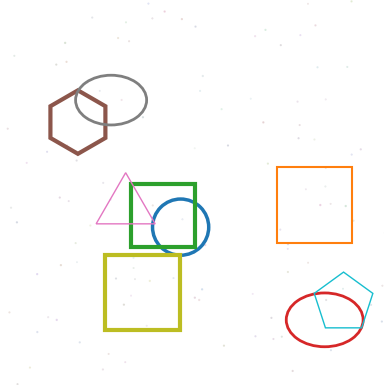[{"shape": "circle", "thickness": 2.5, "radius": 0.36, "center": [0.469, 0.41]}, {"shape": "square", "thickness": 1.5, "radius": 0.49, "center": [0.817, 0.468]}, {"shape": "square", "thickness": 3, "radius": 0.41, "center": [0.423, 0.44]}, {"shape": "oval", "thickness": 2, "radius": 0.5, "center": [0.843, 0.169]}, {"shape": "hexagon", "thickness": 3, "radius": 0.41, "center": [0.202, 0.683]}, {"shape": "triangle", "thickness": 1, "radius": 0.44, "center": [0.326, 0.463]}, {"shape": "oval", "thickness": 2, "radius": 0.46, "center": [0.289, 0.74]}, {"shape": "square", "thickness": 3, "radius": 0.49, "center": [0.37, 0.239]}, {"shape": "pentagon", "thickness": 1, "radius": 0.4, "center": [0.892, 0.213]}]